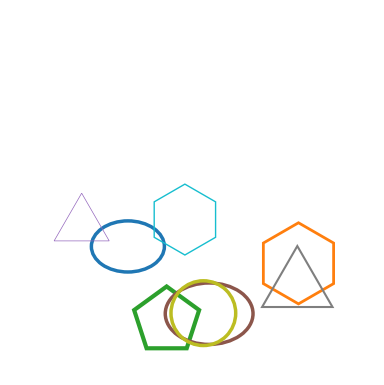[{"shape": "oval", "thickness": 2.5, "radius": 0.47, "center": [0.332, 0.36]}, {"shape": "hexagon", "thickness": 2, "radius": 0.53, "center": [0.775, 0.316]}, {"shape": "pentagon", "thickness": 3, "radius": 0.44, "center": [0.433, 0.167]}, {"shape": "triangle", "thickness": 0.5, "radius": 0.41, "center": [0.212, 0.416]}, {"shape": "oval", "thickness": 2.5, "radius": 0.57, "center": [0.543, 0.185]}, {"shape": "triangle", "thickness": 1.5, "radius": 0.53, "center": [0.772, 0.255]}, {"shape": "circle", "thickness": 2.5, "radius": 0.42, "center": [0.528, 0.187]}, {"shape": "hexagon", "thickness": 1, "radius": 0.46, "center": [0.48, 0.43]}]